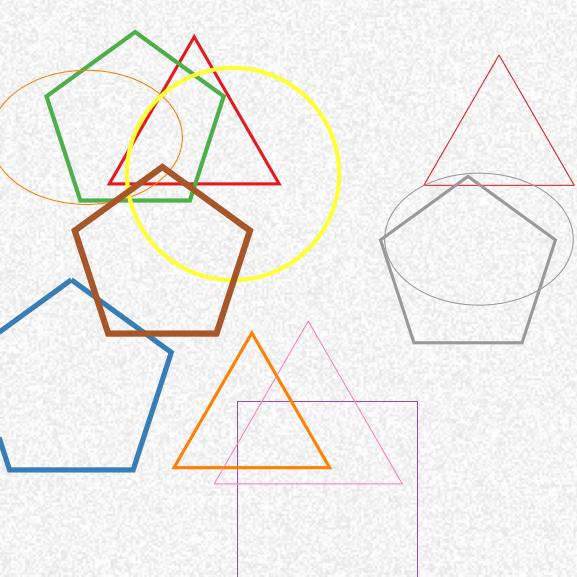[{"shape": "triangle", "thickness": 0.5, "radius": 0.75, "center": [0.864, 0.753]}, {"shape": "triangle", "thickness": 1.5, "radius": 0.85, "center": [0.336, 0.766]}, {"shape": "pentagon", "thickness": 2.5, "radius": 0.91, "center": [0.124, 0.333]}, {"shape": "pentagon", "thickness": 2, "radius": 0.81, "center": [0.234, 0.782]}, {"shape": "square", "thickness": 0.5, "radius": 0.78, "center": [0.566, 0.149]}, {"shape": "oval", "thickness": 0.5, "radius": 0.83, "center": [0.15, 0.761]}, {"shape": "triangle", "thickness": 1.5, "radius": 0.78, "center": [0.436, 0.267]}, {"shape": "circle", "thickness": 2, "radius": 0.92, "center": [0.404, 0.698]}, {"shape": "pentagon", "thickness": 3, "radius": 0.8, "center": [0.281, 0.551]}, {"shape": "triangle", "thickness": 0.5, "radius": 0.94, "center": [0.534, 0.255]}, {"shape": "oval", "thickness": 0.5, "radius": 0.82, "center": [0.829, 0.585]}, {"shape": "pentagon", "thickness": 1.5, "radius": 0.8, "center": [0.81, 0.534]}]